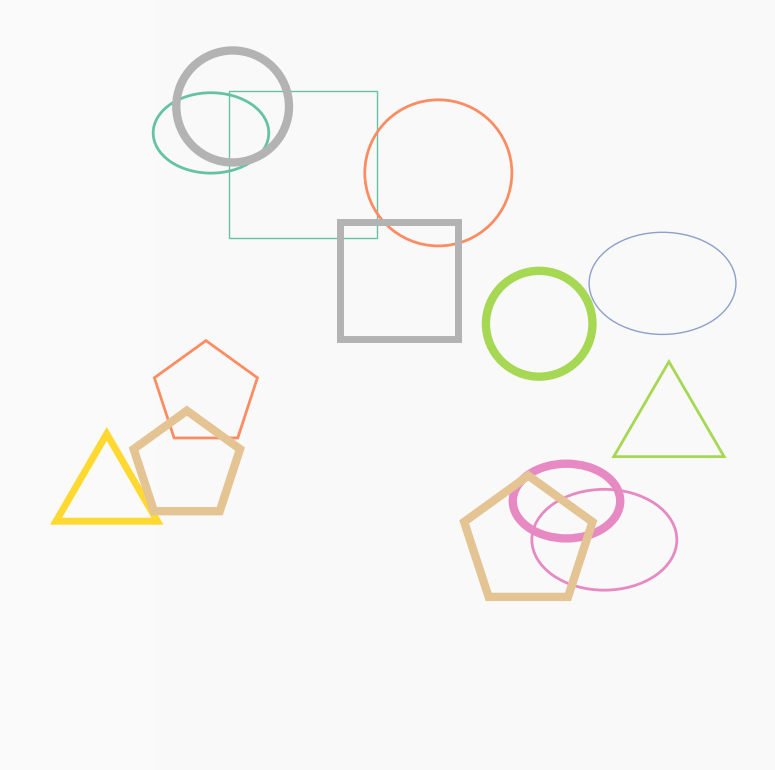[{"shape": "oval", "thickness": 1, "radius": 0.37, "center": [0.272, 0.827]}, {"shape": "square", "thickness": 0.5, "radius": 0.48, "center": [0.391, 0.786]}, {"shape": "circle", "thickness": 1, "radius": 0.47, "center": [0.566, 0.775]}, {"shape": "pentagon", "thickness": 1, "radius": 0.35, "center": [0.266, 0.488]}, {"shape": "oval", "thickness": 0.5, "radius": 0.47, "center": [0.855, 0.632]}, {"shape": "oval", "thickness": 1, "radius": 0.47, "center": [0.78, 0.299]}, {"shape": "oval", "thickness": 3, "radius": 0.35, "center": [0.731, 0.349]}, {"shape": "circle", "thickness": 3, "radius": 0.34, "center": [0.696, 0.58]}, {"shape": "triangle", "thickness": 1, "radius": 0.41, "center": [0.863, 0.448]}, {"shape": "triangle", "thickness": 2.5, "radius": 0.38, "center": [0.138, 0.361]}, {"shape": "pentagon", "thickness": 3, "radius": 0.44, "center": [0.682, 0.295]}, {"shape": "pentagon", "thickness": 3, "radius": 0.36, "center": [0.241, 0.394]}, {"shape": "square", "thickness": 2.5, "radius": 0.38, "center": [0.515, 0.636]}, {"shape": "circle", "thickness": 3, "radius": 0.36, "center": [0.3, 0.862]}]